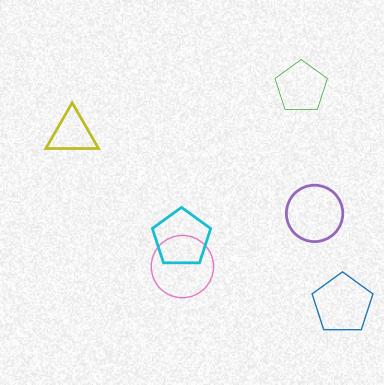[{"shape": "pentagon", "thickness": 1, "radius": 0.42, "center": [0.89, 0.211]}, {"shape": "pentagon", "thickness": 0.5, "radius": 0.36, "center": [0.782, 0.774]}, {"shape": "circle", "thickness": 2, "radius": 0.37, "center": [0.817, 0.446]}, {"shape": "circle", "thickness": 1, "radius": 0.4, "center": [0.474, 0.308]}, {"shape": "triangle", "thickness": 2, "radius": 0.4, "center": [0.187, 0.654]}, {"shape": "pentagon", "thickness": 2, "radius": 0.4, "center": [0.471, 0.382]}]